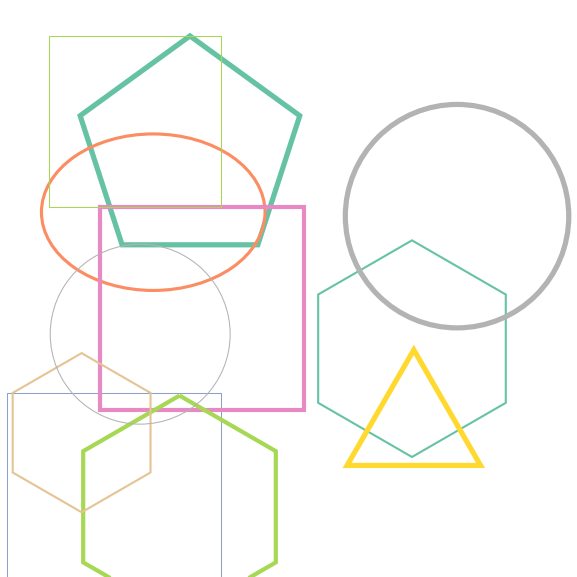[{"shape": "pentagon", "thickness": 2.5, "radius": 1.0, "center": [0.329, 0.737]}, {"shape": "hexagon", "thickness": 1, "radius": 0.94, "center": [0.713, 0.395]}, {"shape": "oval", "thickness": 1.5, "radius": 0.97, "center": [0.265, 0.632]}, {"shape": "square", "thickness": 0.5, "radius": 0.92, "center": [0.198, 0.135]}, {"shape": "square", "thickness": 2, "radius": 0.88, "center": [0.35, 0.465]}, {"shape": "square", "thickness": 0.5, "radius": 0.74, "center": [0.234, 0.789]}, {"shape": "hexagon", "thickness": 2, "radius": 0.96, "center": [0.311, 0.122]}, {"shape": "triangle", "thickness": 2.5, "radius": 0.67, "center": [0.717, 0.26]}, {"shape": "hexagon", "thickness": 1, "radius": 0.69, "center": [0.141, 0.25]}, {"shape": "circle", "thickness": 2.5, "radius": 0.97, "center": [0.791, 0.625]}, {"shape": "circle", "thickness": 0.5, "radius": 0.78, "center": [0.243, 0.42]}]